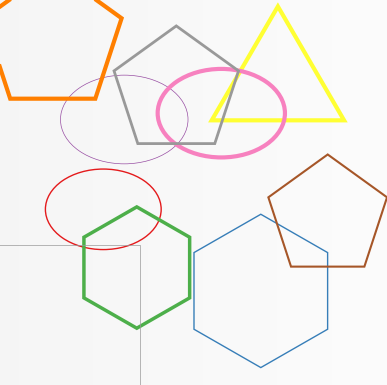[{"shape": "oval", "thickness": 1, "radius": 0.75, "center": [0.267, 0.456]}, {"shape": "hexagon", "thickness": 1, "radius": 1.0, "center": [0.673, 0.244]}, {"shape": "hexagon", "thickness": 2.5, "radius": 0.79, "center": [0.353, 0.305]}, {"shape": "oval", "thickness": 0.5, "radius": 0.82, "center": [0.321, 0.69]}, {"shape": "pentagon", "thickness": 3, "radius": 0.93, "center": [0.136, 0.895]}, {"shape": "triangle", "thickness": 3, "radius": 0.99, "center": [0.717, 0.786]}, {"shape": "pentagon", "thickness": 1.5, "radius": 0.8, "center": [0.846, 0.438]}, {"shape": "oval", "thickness": 3, "radius": 0.82, "center": [0.571, 0.706]}, {"shape": "pentagon", "thickness": 2, "radius": 0.84, "center": [0.455, 0.764]}, {"shape": "square", "thickness": 0.5, "radius": 0.93, "center": [0.176, 0.177]}]